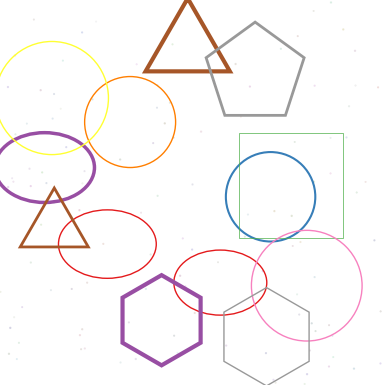[{"shape": "oval", "thickness": 1, "radius": 0.64, "center": [0.279, 0.366]}, {"shape": "oval", "thickness": 1, "radius": 0.6, "center": [0.572, 0.266]}, {"shape": "circle", "thickness": 1.5, "radius": 0.58, "center": [0.703, 0.489]}, {"shape": "square", "thickness": 0.5, "radius": 0.68, "center": [0.756, 0.518]}, {"shape": "hexagon", "thickness": 3, "radius": 0.59, "center": [0.42, 0.168]}, {"shape": "oval", "thickness": 2.5, "radius": 0.65, "center": [0.116, 0.565]}, {"shape": "circle", "thickness": 1, "radius": 0.59, "center": [0.338, 0.683]}, {"shape": "circle", "thickness": 1, "radius": 0.73, "center": [0.135, 0.745]}, {"shape": "triangle", "thickness": 2, "radius": 0.51, "center": [0.141, 0.41]}, {"shape": "triangle", "thickness": 3, "radius": 0.63, "center": [0.488, 0.878]}, {"shape": "circle", "thickness": 1, "radius": 0.72, "center": [0.797, 0.258]}, {"shape": "hexagon", "thickness": 1, "radius": 0.64, "center": [0.692, 0.125]}, {"shape": "pentagon", "thickness": 2, "radius": 0.67, "center": [0.663, 0.809]}]